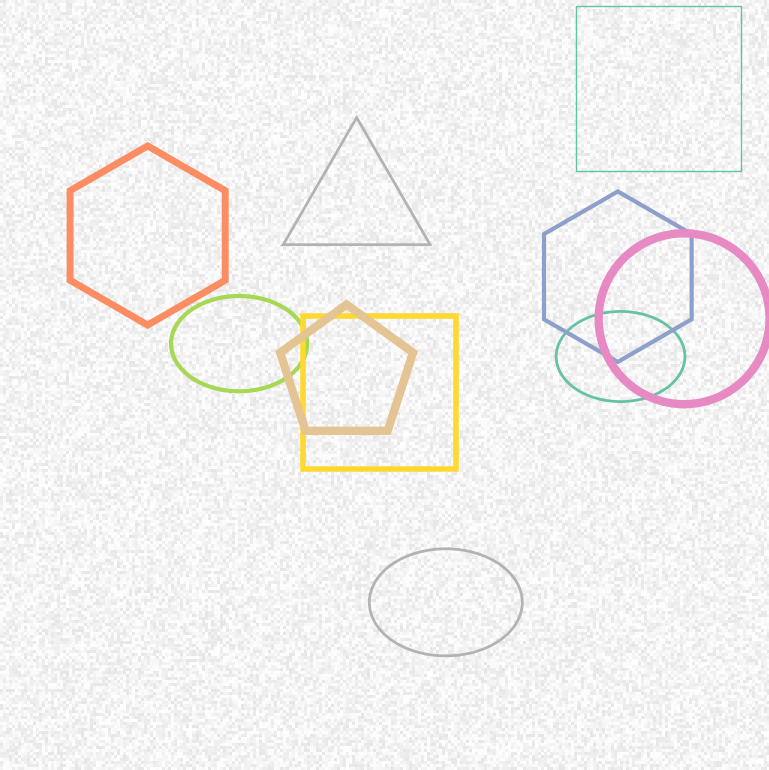[{"shape": "square", "thickness": 0.5, "radius": 0.54, "center": [0.855, 0.885]}, {"shape": "oval", "thickness": 1, "radius": 0.42, "center": [0.806, 0.537]}, {"shape": "hexagon", "thickness": 2.5, "radius": 0.58, "center": [0.192, 0.694]}, {"shape": "hexagon", "thickness": 1.5, "radius": 0.55, "center": [0.802, 0.641]}, {"shape": "circle", "thickness": 3, "radius": 0.55, "center": [0.888, 0.586]}, {"shape": "oval", "thickness": 1.5, "radius": 0.44, "center": [0.311, 0.554]}, {"shape": "square", "thickness": 2, "radius": 0.5, "center": [0.493, 0.49]}, {"shape": "pentagon", "thickness": 3, "radius": 0.45, "center": [0.45, 0.514]}, {"shape": "oval", "thickness": 1, "radius": 0.5, "center": [0.579, 0.218]}, {"shape": "triangle", "thickness": 1, "radius": 0.55, "center": [0.463, 0.737]}]